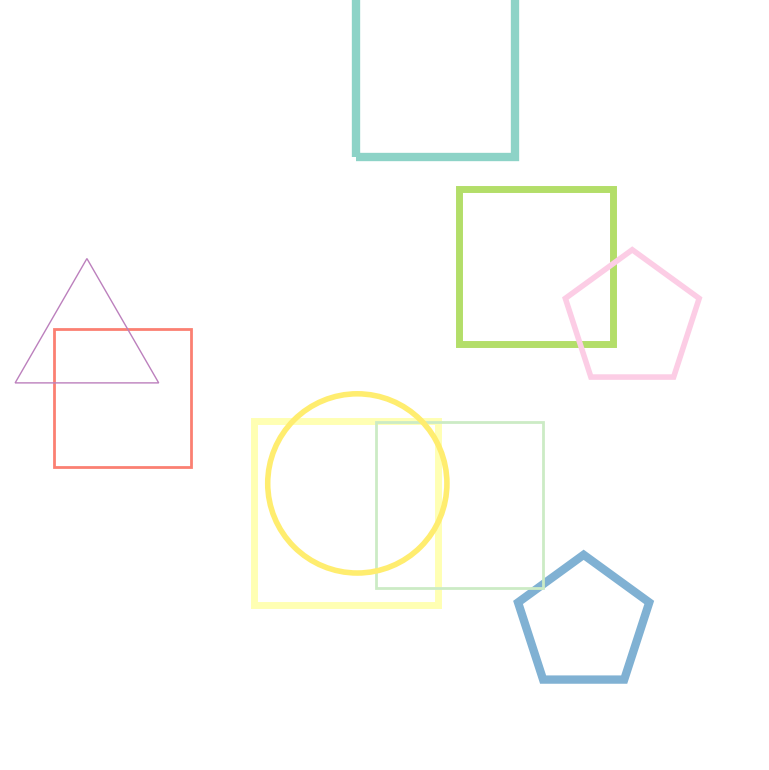[{"shape": "square", "thickness": 3, "radius": 0.51, "center": [0.566, 0.899]}, {"shape": "square", "thickness": 2.5, "radius": 0.6, "center": [0.449, 0.333]}, {"shape": "square", "thickness": 1, "radius": 0.45, "center": [0.159, 0.483]}, {"shape": "pentagon", "thickness": 3, "radius": 0.45, "center": [0.758, 0.19]}, {"shape": "square", "thickness": 2.5, "radius": 0.5, "center": [0.696, 0.654]}, {"shape": "pentagon", "thickness": 2, "radius": 0.46, "center": [0.821, 0.584]}, {"shape": "triangle", "thickness": 0.5, "radius": 0.54, "center": [0.113, 0.557]}, {"shape": "square", "thickness": 1, "radius": 0.54, "center": [0.597, 0.344]}, {"shape": "circle", "thickness": 2, "radius": 0.58, "center": [0.464, 0.372]}]